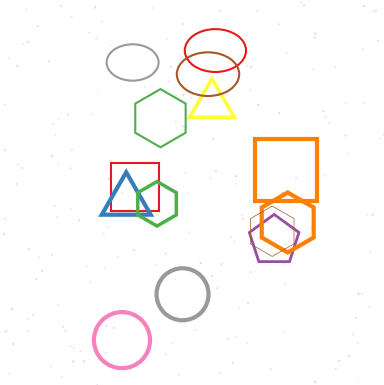[{"shape": "oval", "thickness": 1.5, "radius": 0.4, "center": [0.56, 0.869]}, {"shape": "square", "thickness": 1.5, "radius": 0.31, "center": [0.352, 0.515]}, {"shape": "triangle", "thickness": 3, "radius": 0.37, "center": [0.328, 0.479]}, {"shape": "hexagon", "thickness": 1.5, "radius": 0.38, "center": [0.417, 0.693]}, {"shape": "hexagon", "thickness": 2.5, "radius": 0.29, "center": [0.408, 0.471]}, {"shape": "pentagon", "thickness": 2, "radius": 0.34, "center": [0.712, 0.375]}, {"shape": "square", "thickness": 3, "radius": 0.4, "center": [0.743, 0.558]}, {"shape": "hexagon", "thickness": 3, "radius": 0.39, "center": [0.747, 0.422]}, {"shape": "triangle", "thickness": 2.5, "radius": 0.33, "center": [0.55, 0.729]}, {"shape": "hexagon", "thickness": 0.5, "radius": 0.33, "center": [0.707, 0.399]}, {"shape": "oval", "thickness": 1.5, "radius": 0.41, "center": [0.54, 0.807]}, {"shape": "circle", "thickness": 3, "radius": 0.36, "center": [0.317, 0.117]}, {"shape": "oval", "thickness": 1.5, "radius": 0.34, "center": [0.344, 0.838]}, {"shape": "circle", "thickness": 3, "radius": 0.34, "center": [0.474, 0.236]}]